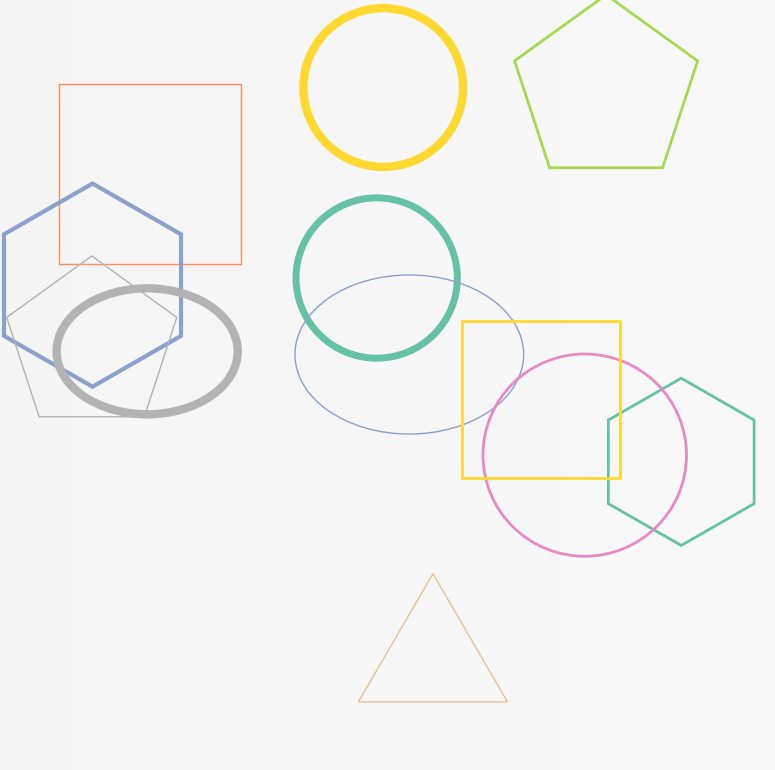[{"shape": "circle", "thickness": 2.5, "radius": 0.52, "center": [0.486, 0.639]}, {"shape": "hexagon", "thickness": 1, "radius": 0.54, "center": [0.879, 0.4]}, {"shape": "square", "thickness": 0.5, "radius": 0.59, "center": [0.194, 0.774]}, {"shape": "hexagon", "thickness": 1.5, "radius": 0.66, "center": [0.119, 0.63]}, {"shape": "oval", "thickness": 0.5, "radius": 0.74, "center": [0.528, 0.54]}, {"shape": "circle", "thickness": 1, "radius": 0.66, "center": [0.754, 0.409]}, {"shape": "pentagon", "thickness": 1, "radius": 0.62, "center": [0.782, 0.883]}, {"shape": "circle", "thickness": 3, "radius": 0.52, "center": [0.495, 0.886]}, {"shape": "square", "thickness": 1, "radius": 0.51, "center": [0.698, 0.481]}, {"shape": "triangle", "thickness": 0.5, "radius": 0.56, "center": [0.559, 0.144]}, {"shape": "oval", "thickness": 3, "radius": 0.58, "center": [0.19, 0.544]}, {"shape": "pentagon", "thickness": 0.5, "radius": 0.58, "center": [0.118, 0.552]}]